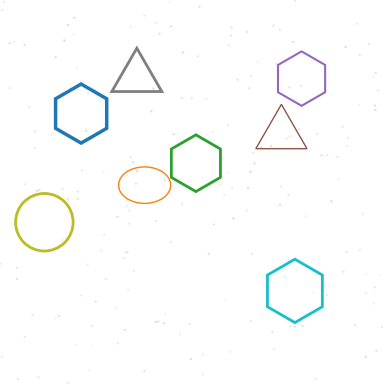[{"shape": "hexagon", "thickness": 2.5, "radius": 0.38, "center": [0.211, 0.705]}, {"shape": "oval", "thickness": 1, "radius": 0.34, "center": [0.376, 0.519]}, {"shape": "hexagon", "thickness": 2, "radius": 0.37, "center": [0.509, 0.576]}, {"shape": "hexagon", "thickness": 1.5, "radius": 0.35, "center": [0.783, 0.796]}, {"shape": "triangle", "thickness": 1, "radius": 0.38, "center": [0.731, 0.652]}, {"shape": "triangle", "thickness": 2, "radius": 0.38, "center": [0.355, 0.8]}, {"shape": "circle", "thickness": 2, "radius": 0.37, "center": [0.115, 0.423]}, {"shape": "hexagon", "thickness": 2, "radius": 0.41, "center": [0.766, 0.244]}]